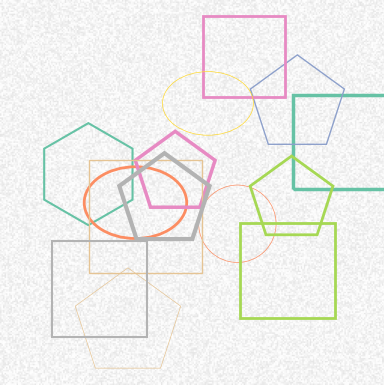[{"shape": "hexagon", "thickness": 1.5, "radius": 0.66, "center": [0.23, 0.548]}, {"shape": "square", "thickness": 2.5, "radius": 0.61, "center": [0.884, 0.631]}, {"shape": "oval", "thickness": 2, "radius": 0.67, "center": [0.352, 0.474]}, {"shape": "circle", "thickness": 0.5, "radius": 0.5, "center": [0.617, 0.419]}, {"shape": "pentagon", "thickness": 1, "radius": 0.64, "center": [0.772, 0.729]}, {"shape": "pentagon", "thickness": 2.5, "radius": 0.54, "center": [0.455, 0.55]}, {"shape": "square", "thickness": 2, "radius": 0.53, "center": [0.633, 0.853]}, {"shape": "square", "thickness": 2, "radius": 0.61, "center": [0.747, 0.297]}, {"shape": "pentagon", "thickness": 2, "radius": 0.57, "center": [0.757, 0.482]}, {"shape": "oval", "thickness": 0.5, "radius": 0.59, "center": [0.54, 0.731]}, {"shape": "square", "thickness": 1, "radius": 0.73, "center": [0.378, 0.437]}, {"shape": "pentagon", "thickness": 0.5, "radius": 0.72, "center": [0.332, 0.16]}, {"shape": "square", "thickness": 1.5, "radius": 0.62, "center": [0.259, 0.249]}, {"shape": "pentagon", "thickness": 3, "radius": 0.62, "center": [0.427, 0.479]}]